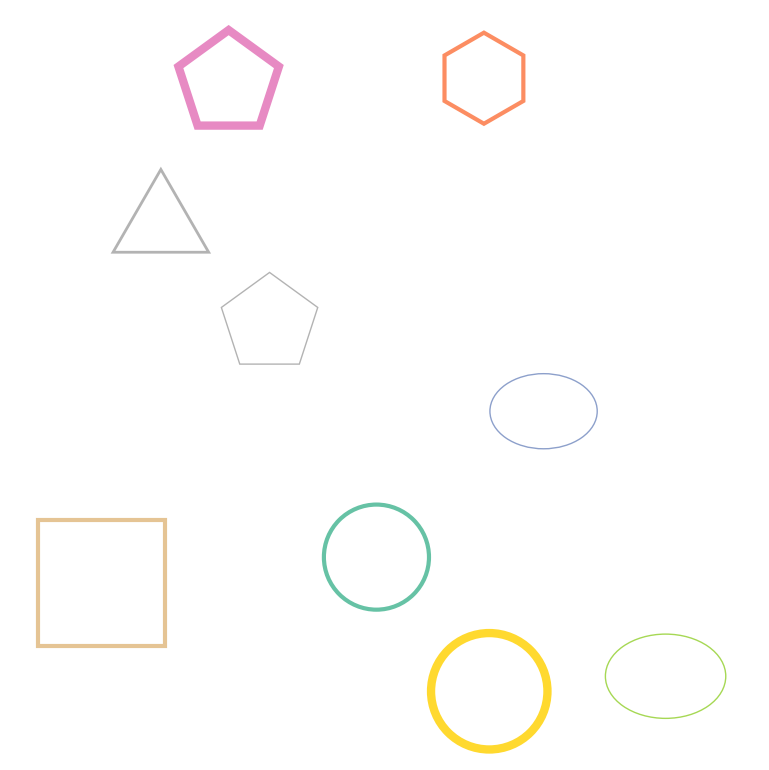[{"shape": "circle", "thickness": 1.5, "radius": 0.34, "center": [0.489, 0.276]}, {"shape": "hexagon", "thickness": 1.5, "radius": 0.3, "center": [0.628, 0.898]}, {"shape": "oval", "thickness": 0.5, "radius": 0.35, "center": [0.706, 0.466]}, {"shape": "pentagon", "thickness": 3, "radius": 0.34, "center": [0.297, 0.892]}, {"shape": "oval", "thickness": 0.5, "radius": 0.39, "center": [0.864, 0.122]}, {"shape": "circle", "thickness": 3, "radius": 0.38, "center": [0.635, 0.102]}, {"shape": "square", "thickness": 1.5, "radius": 0.41, "center": [0.132, 0.243]}, {"shape": "pentagon", "thickness": 0.5, "radius": 0.33, "center": [0.35, 0.58]}, {"shape": "triangle", "thickness": 1, "radius": 0.36, "center": [0.209, 0.708]}]